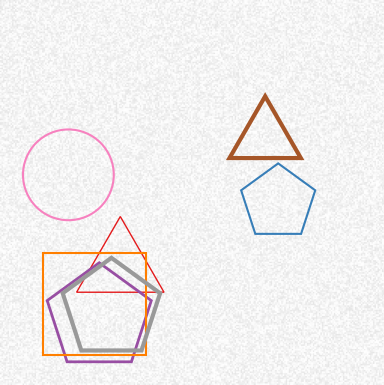[{"shape": "triangle", "thickness": 1, "radius": 0.66, "center": [0.312, 0.307]}, {"shape": "pentagon", "thickness": 1.5, "radius": 0.51, "center": [0.723, 0.474]}, {"shape": "pentagon", "thickness": 2, "radius": 0.71, "center": [0.258, 0.175]}, {"shape": "square", "thickness": 1.5, "radius": 0.67, "center": [0.246, 0.211]}, {"shape": "triangle", "thickness": 3, "radius": 0.53, "center": [0.689, 0.643]}, {"shape": "circle", "thickness": 1.5, "radius": 0.59, "center": [0.178, 0.546]}, {"shape": "pentagon", "thickness": 3, "radius": 0.67, "center": [0.289, 0.197]}]